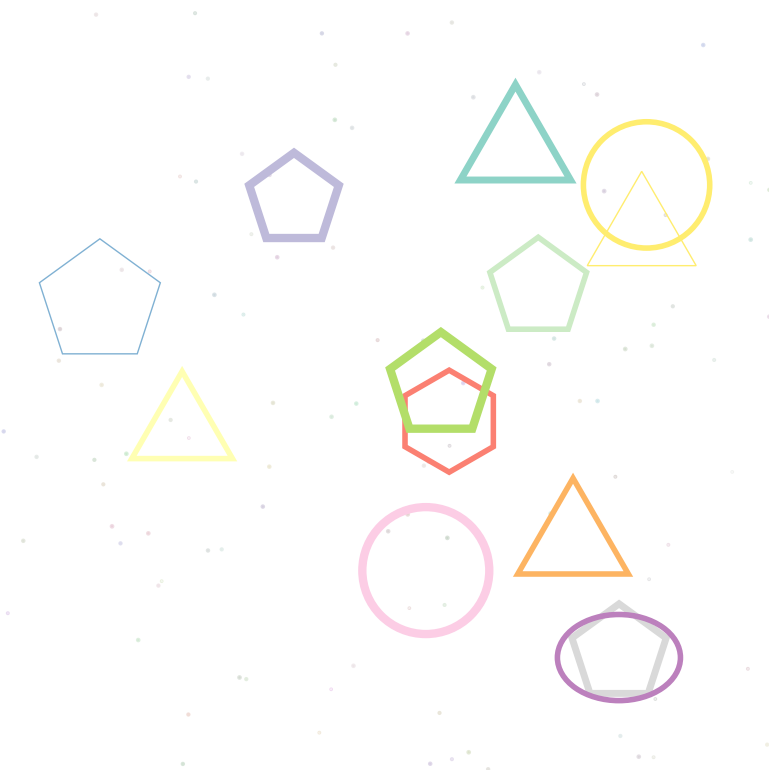[{"shape": "triangle", "thickness": 2.5, "radius": 0.41, "center": [0.669, 0.807]}, {"shape": "triangle", "thickness": 2, "radius": 0.38, "center": [0.237, 0.442]}, {"shape": "pentagon", "thickness": 3, "radius": 0.31, "center": [0.382, 0.74]}, {"shape": "hexagon", "thickness": 2, "radius": 0.33, "center": [0.583, 0.453]}, {"shape": "pentagon", "thickness": 0.5, "radius": 0.41, "center": [0.13, 0.607]}, {"shape": "triangle", "thickness": 2, "radius": 0.41, "center": [0.744, 0.296]}, {"shape": "pentagon", "thickness": 3, "radius": 0.35, "center": [0.573, 0.499]}, {"shape": "circle", "thickness": 3, "radius": 0.41, "center": [0.553, 0.259]}, {"shape": "pentagon", "thickness": 2.5, "radius": 0.32, "center": [0.804, 0.152]}, {"shape": "oval", "thickness": 2, "radius": 0.4, "center": [0.804, 0.146]}, {"shape": "pentagon", "thickness": 2, "radius": 0.33, "center": [0.699, 0.626]}, {"shape": "circle", "thickness": 2, "radius": 0.41, "center": [0.84, 0.76]}, {"shape": "triangle", "thickness": 0.5, "radius": 0.41, "center": [0.833, 0.696]}]